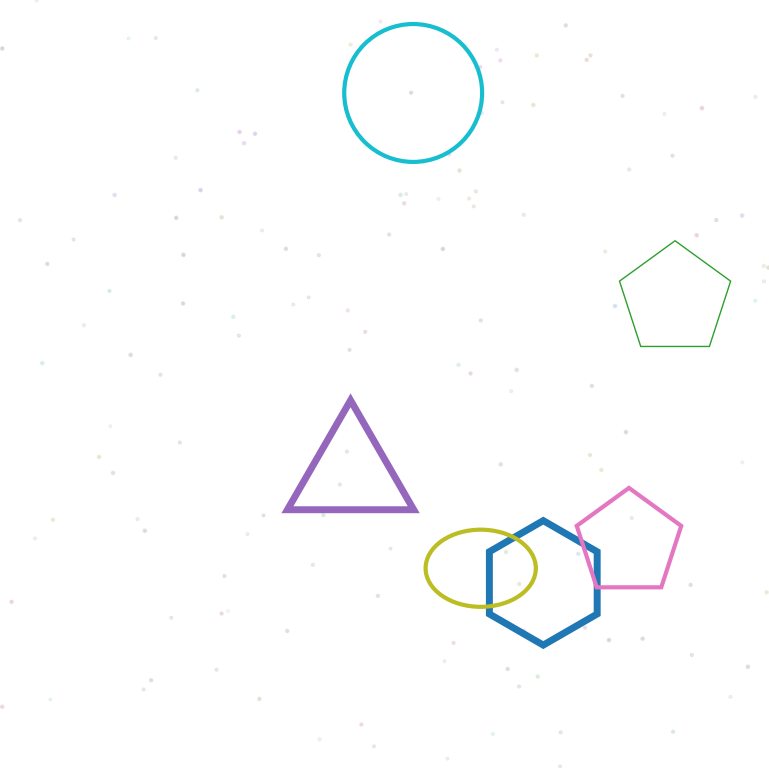[{"shape": "hexagon", "thickness": 2.5, "radius": 0.4, "center": [0.706, 0.243]}, {"shape": "pentagon", "thickness": 0.5, "radius": 0.38, "center": [0.877, 0.611]}, {"shape": "triangle", "thickness": 2.5, "radius": 0.47, "center": [0.455, 0.385]}, {"shape": "pentagon", "thickness": 1.5, "radius": 0.36, "center": [0.817, 0.295]}, {"shape": "oval", "thickness": 1.5, "radius": 0.36, "center": [0.624, 0.262]}, {"shape": "circle", "thickness": 1.5, "radius": 0.45, "center": [0.537, 0.879]}]